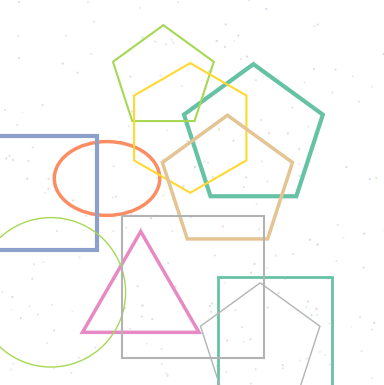[{"shape": "square", "thickness": 2, "radius": 0.74, "center": [0.713, 0.133]}, {"shape": "pentagon", "thickness": 3, "radius": 0.95, "center": [0.658, 0.644]}, {"shape": "oval", "thickness": 2.5, "radius": 0.68, "center": [0.278, 0.536]}, {"shape": "square", "thickness": 3, "radius": 0.74, "center": [0.105, 0.499]}, {"shape": "triangle", "thickness": 2.5, "radius": 0.87, "center": [0.366, 0.224]}, {"shape": "pentagon", "thickness": 1.5, "radius": 0.69, "center": [0.424, 0.797]}, {"shape": "circle", "thickness": 1, "radius": 0.97, "center": [0.132, 0.241]}, {"shape": "hexagon", "thickness": 1.5, "radius": 0.84, "center": [0.494, 0.668]}, {"shape": "pentagon", "thickness": 2.5, "radius": 0.89, "center": [0.591, 0.523]}, {"shape": "square", "thickness": 1.5, "radius": 0.92, "center": [0.502, 0.254]}, {"shape": "pentagon", "thickness": 1, "radius": 0.82, "center": [0.676, 0.102]}]